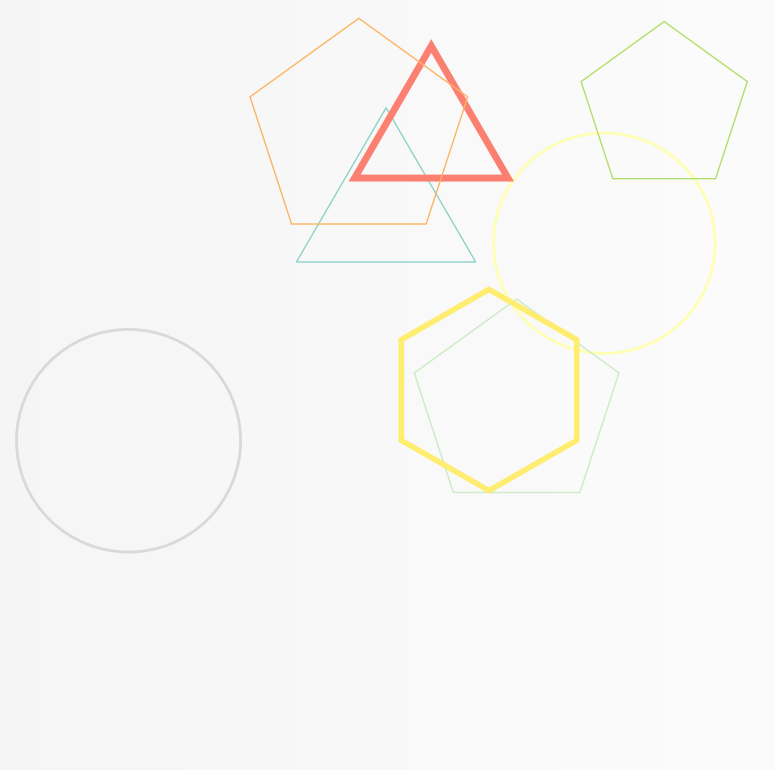[{"shape": "triangle", "thickness": 0.5, "radius": 0.67, "center": [0.498, 0.727]}, {"shape": "circle", "thickness": 1, "radius": 0.72, "center": [0.78, 0.684]}, {"shape": "triangle", "thickness": 2.5, "radius": 0.57, "center": [0.557, 0.826]}, {"shape": "pentagon", "thickness": 0.5, "radius": 0.74, "center": [0.463, 0.829]}, {"shape": "pentagon", "thickness": 0.5, "radius": 0.56, "center": [0.857, 0.859]}, {"shape": "circle", "thickness": 1, "radius": 0.72, "center": [0.166, 0.428]}, {"shape": "pentagon", "thickness": 0.5, "radius": 0.69, "center": [0.667, 0.473]}, {"shape": "hexagon", "thickness": 2, "radius": 0.65, "center": [0.631, 0.493]}]